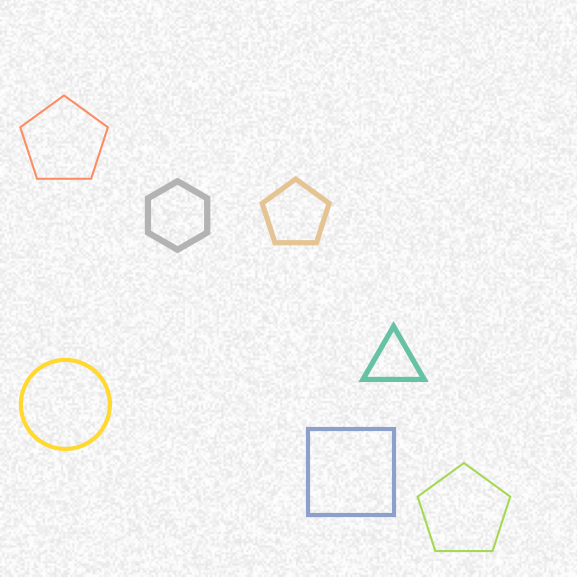[{"shape": "triangle", "thickness": 2.5, "radius": 0.31, "center": [0.682, 0.373]}, {"shape": "pentagon", "thickness": 1, "radius": 0.4, "center": [0.111, 0.754]}, {"shape": "square", "thickness": 2, "radius": 0.37, "center": [0.608, 0.181]}, {"shape": "pentagon", "thickness": 1, "radius": 0.42, "center": [0.803, 0.113]}, {"shape": "circle", "thickness": 2, "radius": 0.39, "center": [0.113, 0.299]}, {"shape": "pentagon", "thickness": 2.5, "radius": 0.3, "center": [0.512, 0.628]}, {"shape": "hexagon", "thickness": 3, "radius": 0.3, "center": [0.307, 0.626]}]